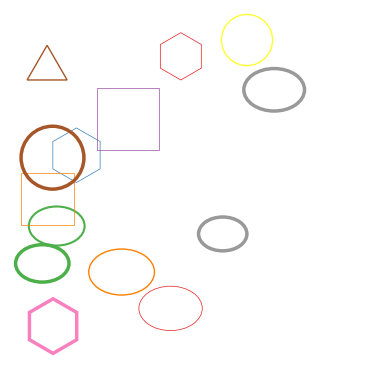[{"shape": "oval", "thickness": 0.5, "radius": 0.41, "center": [0.443, 0.199]}, {"shape": "hexagon", "thickness": 0.5, "radius": 0.31, "center": [0.47, 0.854]}, {"shape": "hexagon", "thickness": 0.5, "radius": 0.35, "center": [0.199, 0.597]}, {"shape": "oval", "thickness": 2.5, "radius": 0.35, "center": [0.11, 0.316]}, {"shape": "oval", "thickness": 1.5, "radius": 0.36, "center": [0.147, 0.413]}, {"shape": "square", "thickness": 0.5, "radius": 0.4, "center": [0.332, 0.69]}, {"shape": "square", "thickness": 0.5, "radius": 0.34, "center": [0.123, 0.482]}, {"shape": "oval", "thickness": 1, "radius": 0.43, "center": [0.316, 0.293]}, {"shape": "circle", "thickness": 1, "radius": 0.33, "center": [0.641, 0.896]}, {"shape": "triangle", "thickness": 1, "radius": 0.3, "center": [0.122, 0.822]}, {"shape": "circle", "thickness": 2.5, "radius": 0.41, "center": [0.136, 0.59]}, {"shape": "hexagon", "thickness": 2.5, "radius": 0.35, "center": [0.138, 0.153]}, {"shape": "oval", "thickness": 2.5, "radius": 0.31, "center": [0.579, 0.392]}, {"shape": "oval", "thickness": 2.5, "radius": 0.39, "center": [0.712, 0.767]}]